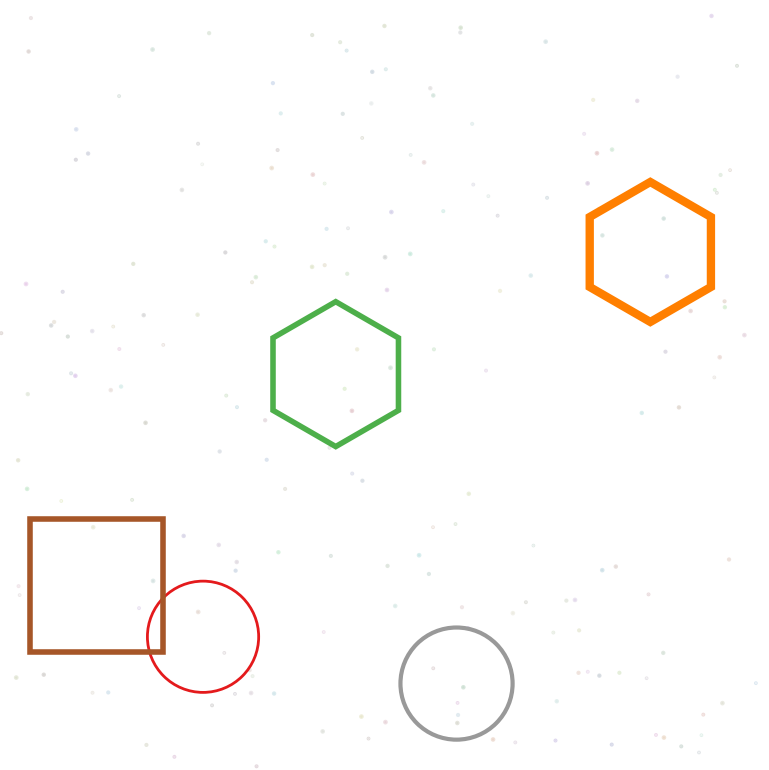[{"shape": "circle", "thickness": 1, "radius": 0.36, "center": [0.264, 0.173]}, {"shape": "hexagon", "thickness": 2, "radius": 0.47, "center": [0.436, 0.514]}, {"shape": "hexagon", "thickness": 3, "radius": 0.45, "center": [0.845, 0.673]}, {"shape": "square", "thickness": 2, "radius": 0.43, "center": [0.125, 0.24]}, {"shape": "circle", "thickness": 1.5, "radius": 0.36, "center": [0.593, 0.112]}]